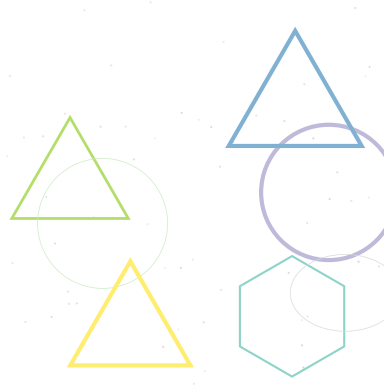[{"shape": "hexagon", "thickness": 1.5, "radius": 0.78, "center": [0.759, 0.178]}, {"shape": "circle", "thickness": 3, "radius": 0.88, "center": [0.854, 0.5]}, {"shape": "triangle", "thickness": 3, "radius": 1.0, "center": [0.767, 0.721]}, {"shape": "triangle", "thickness": 2, "radius": 0.87, "center": [0.182, 0.52]}, {"shape": "oval", "thickness": 0.5, "radius": 0.71, "center": [0.897, 0.239]}, {"shape": "circle", "thickness": 0.5, "radius": 0.84, "center": [0.266, 0.42]}, {"shape": "triangle", "thickness": 3, "radius": 0.9, "center": [0.339, 0.141]}]